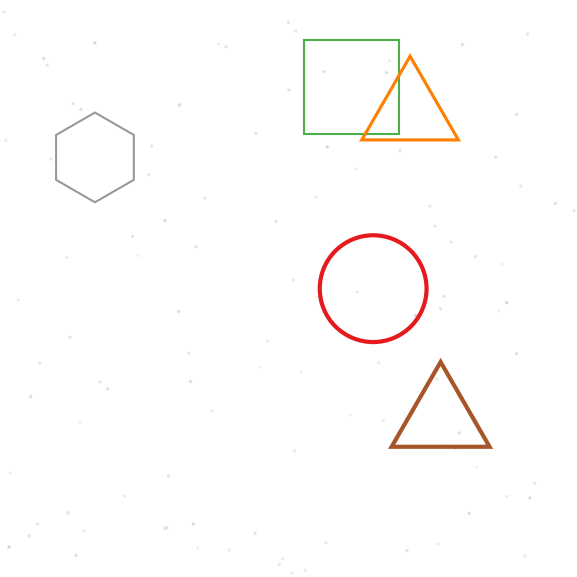[{"shape": "circle", "thickness": 2, "radius": 0.46, "center": [0.646, 0.499]}, {"shape": "square", "thickness": 1, "radius": 0.41, "center": [0.609, 0.849]}, {"shape": "triangle", "thickness": 1.5, "radius": 0.48, "center": [0.71, 0.805]}, {"shape": "triangle", "thickness": 2, "radius": 0.49, "center": [0.763, 0.274]}, {"shape": "hexagon", "thickness": 1, "radius": 0.39, "center": [0.164, 0.727]}]